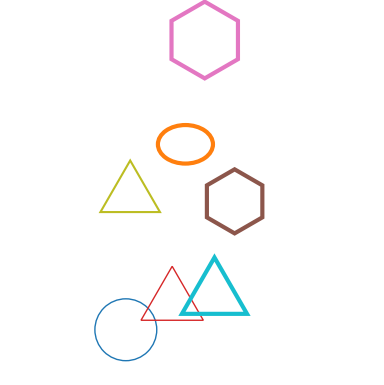[{"shape": "circle", "thickness": 1, "radius": 0.4, "center": [0.327, 0.143]}, {"shape": "oval", "thickness": 3, "radius": 0.36, "center": [0.482, 0.625]}, {"shape": "triangle", "thickness": 1, "radius": 0.47, "center": [0.447, 0.215]}, {"shape": "hexagon", "thickness": 3, "radius": 0.42, "center": [0.609, 0.477]}, {"shape": "hexagon", "thickness": 3, "radius": 0.5, "center": [0.532, 0.896]}, {"shape": "triangle", "thickness": 1.5, "radius": 0.45, "center": [0.338, 0.494]}, {"shape": "triangle", "thickness": 3, "radius": 0.49, "center": [0.557, 0.234]}]